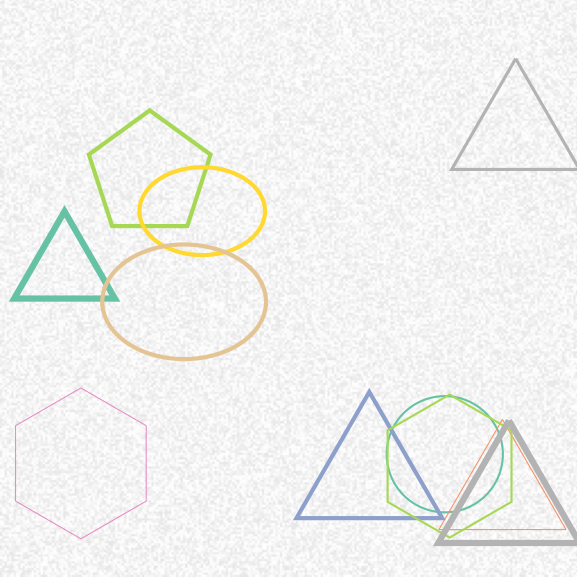[{"shape": "circle", "thickness": 1, "radius": 0.5, "center": [0.77, 0.213]}, {"shape": "triangle", "thickness": 3, "radius": 0.5, "center": [0.112, 0.532]}, {"shape": "triangle", "thickness": 0.5, "radius": 0.64, "center": [0.87, 0.146]}, {"shape": "triangle", "thickness": 2, "radius": 0.73, "center": [0.639, 0.175]}, {"shape": "hexagon", "thickness": 0.5, "radius": 0.65, "center": [0.14, 0.197]}, {"shape": "pentagon", "thickness": 2, "radius": 0.55, "center": [0.259, 0.697]}, {"shape": "hexagon", "thickness": 1, "radius": 0.62, "center": [0.778, 0.192]}, {"shape": "oval", "thickness": 2, "radius": 0.54, "center": [0.35, 0.633]}, {"shape": "oval", "thickness": 2, "radius": 0.71, "center": [0.319, 0.477]}, {"shape": "triangle", "thickness": 1.5, "radius": 0.64, "center": [0.893, 0.77]}, {"shape": "triangle", "thickness": 3, "radius": 0.71, "center": [0.881, 0.13]}]